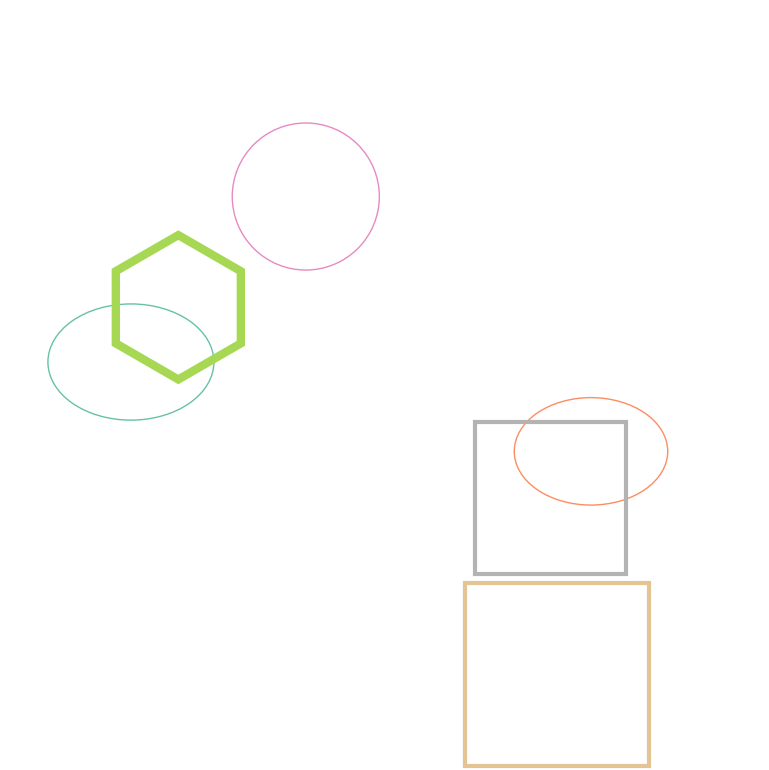[{"shape": "oval", "thickness": 0.5, "radius": 0.54, "center": [0.17, 0.53]}, {"shape": "oval", "thickness": 0.5, "radius": 0.5, "center": [0.768, 0.414]}, {"shape": "circle", "thickness": 0.5, "radius": 0.48, "center": [0.397, 0.745]}, {"shape": "hexagon", "thickness": 3, "radius": 0.47, "center": [0.232, 0.601]}, {"shape": "square", "thickness": 1.5, "radius": 0.6, "center": [0.723, 0.124]}, {"shape": "square", "thickness": 1.5, "radius": 0.49, "center": [0.715, 0.353]}]